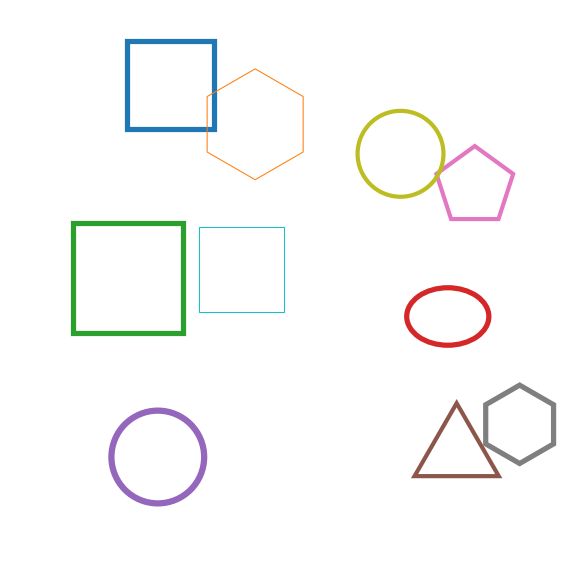[{"shape": "square", "thickness": 2.5, "radius": 0.38, "center": [0.295, 0.852]}, {"shape": "hexagon", "thickness": 0.5, "radius": 0.48, "center": [0.442, 0.784]}, {"shape": "square", "thickness": 2.5, "radius": 0.48, "center": [0.222, 0.518]}, {"shape": "oval", "thickness": 2.5, "radius": 0.36, "center": [0.775, 0.451]}, {"shape": "circle", "thickness": 3, "radius": 0.4, "center": [0.273, 0.208]}, {"shape": "triangle", "thickness": 2, "radius": 0.42, "center": [0.791, 0.217]}, {"shape": "pentagon", "thickness": 2, "radius": 0.35, "center": [0.822, 0.676]}, {"shape": "hexagon", "thickness": 2.5, "radius": 0.34, "center": [0.9, 0.264]}, {"shape": "circle", "thickness": 2, "radius": 0.37, "center": [0.694, 0.733]}, {"shape": "square", "thickness": 0.5, "radius": 0.37, "center": [0.418, 0.533]}]